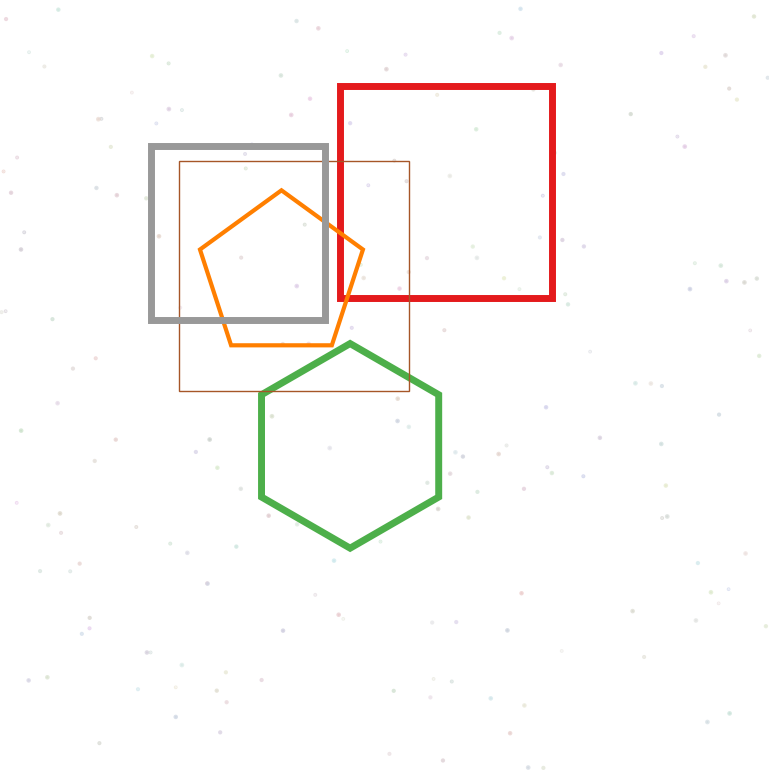[{"shape": "square", "thickness": 2.5, "radius": 0.69, "center": [0.579, 0.75]}, {"shape": "hexagon", "thickness": 2.5, "radius": 0.66, "center": [0.455, 0.421]}, {"shape": "pentagon", "thickness": 1.5, "radius": 0.56, "center": [0.366, 0.642]}, {"shape": "square", "thickness": 0.5, "radius": 0.75, "center": [0.382, 0.642]}, {"shape": "square", "thickness": 2.5, "radius": 0.57, "center": [0.309, 0.698]}]